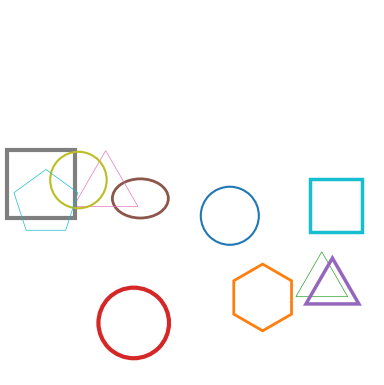[{"shape": "circle", "thickness": 1.5, "radius": 0.38, "center": [0.597, 0.44]}, {"shape": "hexagon", "thickness": 2, "radius": 0.43, "center": [0.682, 0.227]}, {"shape": "triangle", "thickness": 0.5, "radius": 0.39, "center": [0.836, 0.268]}, {"shape": "circle", "thickness": 3, "radius": 0.46, "center": [0.347, 0.161]}, {"shape": "triangle", "thickness": 2.5, "radius": 0.4, "center": [0.863, 0.25]}, {"shape": "oval", "thickness": 2, "radius": 0.36, "center": [0.365, 0.485]}, {"shape": "triangle", "thickness": 0.5, "radius": 0.48, "center": [0.275, 0.512]}, {"shape": "square", "thickness": 3, "radius": 0.44, "center": [0.107, 0.521]}, {"shape": "circle", "thickness": 1.5, "radius": 0.37, "center": [0.204, 0.532]}, {"shape": "pentagon", "thickness": 0.5, "radius": 0.44, "center": [0.119, 0.473]}, {"shape": "square", "thickness": 2.5, "radius": 0.34, "center": [0.873, 0.466]}]